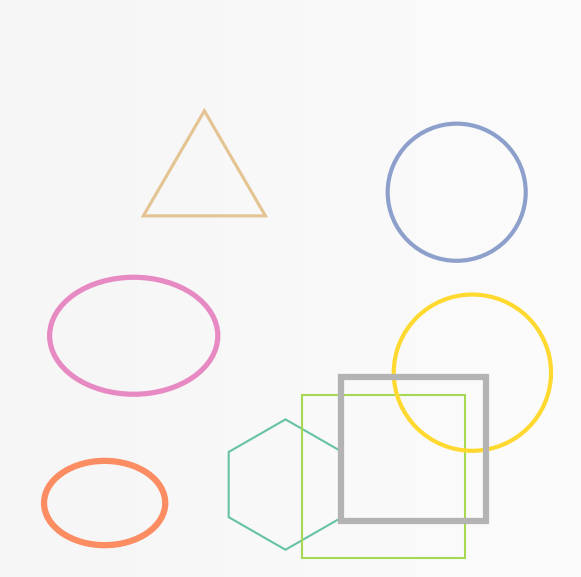[{"shape": "hexagon", "thickness": 1, "radius": 0.56, "center": [0.491, 0.16]}, {"shape": "oval", "thickness": 3, "radius": 0.52, "center": [0.18, 0.128]}, {"shape": "circle", "thickness": 2, "radius": 0.59, "center": [0.786, 0.666]}, {"shape": "oval", "thickness": 2.5, "radius": 0.72, "center": [0.23, 0.418]}, {"shape": "square", "thickness": 1, "radius": 0.7, "center": [0.66, 0.174]}, {"shape": "circle", "thickness": 2, "radius": 0.68, "center": [0.813, 0.354]}, {"shape": "triangle", "thickness": 1.5, "radius": 0.61, "center": [0.352, 0.686]}, {"shape": "square", "thickness": 3, "radius": 0.63, "center": [0.711, 0.221]}]